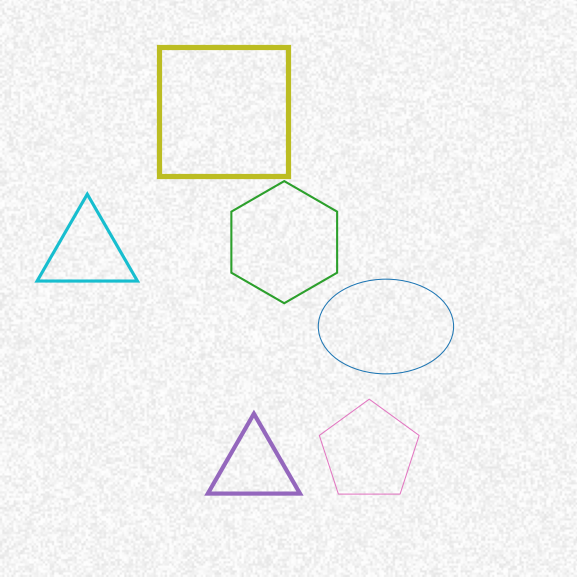[{"shape": "oval", "thickness": 0.5, "radius": 0.59, "center": [0.668, 0.434]}, {"shape": "hexagon", "thickness": 1, "radius": 0.53, "center": [0.492, 0.58]}, {"shape": "triangle", "thickness": 2, "radius": 0.46, "center": [0.44, 0.191]}, {"shape": "pentagon", "thickness": 0.5, "radius": 0.45, "center": [0.639, 0.217]}, {"shape": "square", "thickness": 2.5, "radius": 0.56, "center": [0.387, 0.806]}, {"shape": "triangle", "thickness": 1.5, "radius": 0.5, "center": [0.151, 0.563]}]